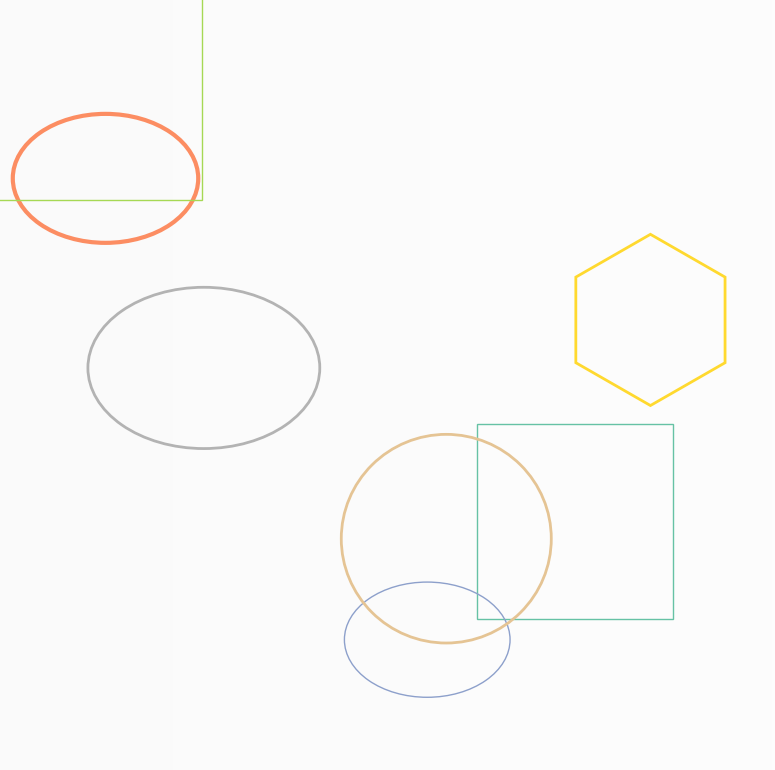[{"shape": "square", "thickness": 0.5, "radius": 0.63, "center": [0.741, 0.322]}, {"shape": "oval", "thickness": 1.5, "radius": 0.6, "center": [0.136, 0.768]}, {"shape": "oval", "thickness": 0.5, "radius": 0.53, "center": [0.551, 0.169]}, {"shape": "square", "thickness": 0.5, "radius": 0.69, "center": [0.123, 0.878]}, {"shape": "hexagon", "thickness": 1, "radius": 0.56, "center": [0.839, 0.585]}, {"shape": "circle", "thickness": 1, "radius": 0.68, "center": [0.576, 0.3]}, {"shape": "oval", "thickness": 1, "radius": 0.75, "center": [0.263, 0.522]}]